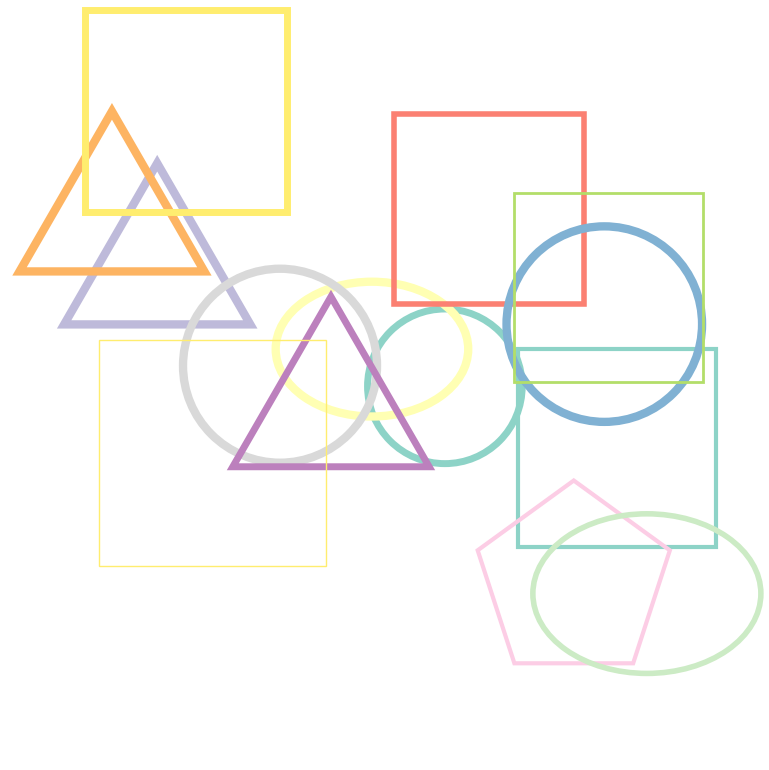[{"shape": "circle", "thickness": 2.5, "radius": 0.5, "center": [0.578, 0.498]}, {"shape": "square", "thickness": 1.5, "radius": 0.64, "center": [0.801, 0.419]}, {"shape": "oval", "thickness": 3, "radius": 0.63, "center": [0.483, 0.547]}, {"shape": "triangle", "thickness": 3, "radius": 0.7, "center": [0.204, 0.648]}, {"shape": "square", "thickness": 2, "radius": 0.62, "center": [0.635, 0.729]}, {"shape": "circle", "thickness": 3, "radius": 0.63, "center": [0.785, 0.579]}, {"shape": "triangle", "thickness": 3, "radius": 0.69, "center": [0.145, 0.717]}, {"shape": "square", "thickness": 1, "radius": 0.61, "center": [0.79, 0.626]}, {"shape": "pentagon", "thickness": 1.5, "radius": 0.66, "center": [0.745, 0.245]}, {"shape": "circle", "thickness": 3, "radius": 0.63, "center": [0.364, 0.525]}, {"shape": "triangle", "thickness": 2.5, "radius": 0.74, "center": [0.43, 0.467]}, {"shape": "oval", "thickness": 2, "radius": 0.74, "center": [0.84, 0.229]}, {"shape": "square", "thickness": 0.5, "radius": 0.74, "center": [0.276, 0.412]}, {"shape": "square", "thickness": 2.5, "radius": 0.65, "center": [0.241, 0.856]}]